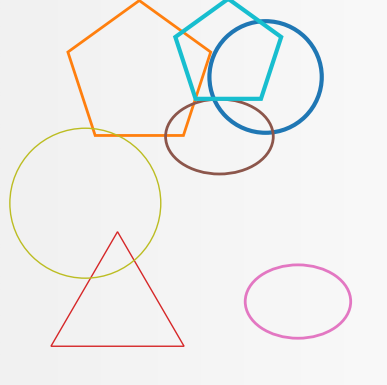[{"shape": "circle", "thickness": 3, "radius": 0.72, "center": [0.685, 0.8]}, {"shape": "pentagon", "thickness": 2, "radius": 0.97, "center": [0.359, 0.805]}, {"shape": "triangle", "thickness": 1, "radius": 0.99, "center": [0.303, 0.2]}, {"shape": "oval", "thickness": 2, "radius": 0.69, "center": [0.566, 0.645]}, {"shape": "oval", "thickness": 2, "radius": 0.68, "center": [0.769, 0.217]}, {"shape": "circle", "thickness": 1, "radius": 0.97, "center": [0.22, 0.472]}, {"shape": "pentagon", "thickness": 3, "radius": 0.72, "center": [0.589, 0.859]}]